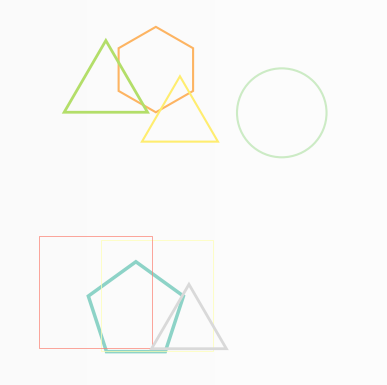[{"shape": "pentagon", "thickness": 2.5, "radius": 0.65, "center": [0.351, 0.191]}, {"shape": "square", "thickness": 0.5, "radius": 0.72, "center": [0.405, 0.233]}, {"shape": "square", "thickness": 0.5, "radius": 0.73, "center": [0.246, 0.242]}, {"shape": "hexagon", "thickness": 1.5, "radius": 0.55, "center": [0.402, 0.819]}, {"shape": "triangle", "thickness": 2, "radius": 0.62, "center": [0.273, 0.771]}, {"shape": "triangle", "thickness": 2, "radius": 0.56, "center": [0.488, 0.15]}, {"shape": "circle", "thickness": 1.5, "radius": 0.58, "center": [0.727, 0.707]}, {"shape": "triangle", "thickness": 1.5, "radius": 0.57, "center": [0.464, 0.689]}]